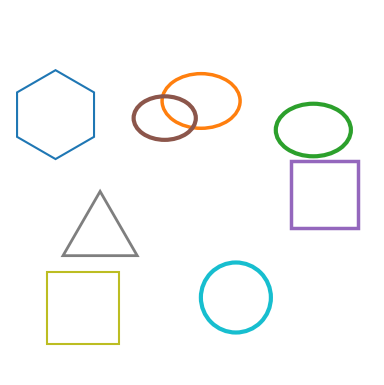[{"shape": "hexagon", "thickness": 1.5, "radius": 0.58, "center": [0.144, 0.702]}, {"shape": "oval", "thickness": 2.5, "radius": 0.51, "center": [0.522, 0.738]}, {"shape": "oval", "thickness": 3, "radius": 0.49, "center": [0.814, 0.662]}, {"shape": "square", "thickness": 2.5, "radius": 0.44, "center": [0.842, 0.494]}, {"shape": "oval", "thickness": 3, "radius": 0.4, "center": [0.428, 0.693]}, {"shape": "triangle", "thickness": 2, "radius": 0.56, "center": [0.26, 0.392]}, {"shape": "square", "thickness": 1.5, "radius": 0.47, "center": [0.216, 0.2]}, {"shape": "circle", "thickness": 3, "radius": 0.45, "center": [0.613, 0.227]}]